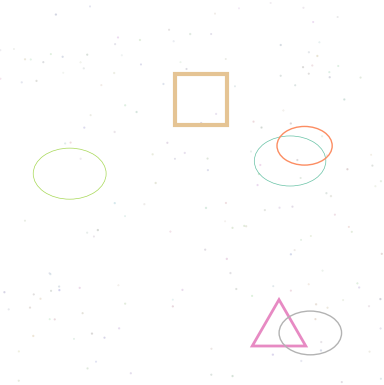[{"shape": "oval", "thickness": 0.5, "radius": 0.46, "center": [0.753, 0.582]}, {"shape": "oval", "thickness": 1, "radius": 0.36, "center": [0.791, 0.621]}, {"shape": "triangle", "thickness": 2, "radius": 0.4, "center": [0.725, 0.141]}, {"shape": "oval", "thickness": 0.5, "radius": 0.47, "center": [0.181, 0.549]}, {"shape": "square", "thickness": 3, "radius": 0.34, "center": [0.523, 0.741]}, {"shape": "oval", "thickness": 1, "radius": 0.41, "center": [0.806, 0.135]}]